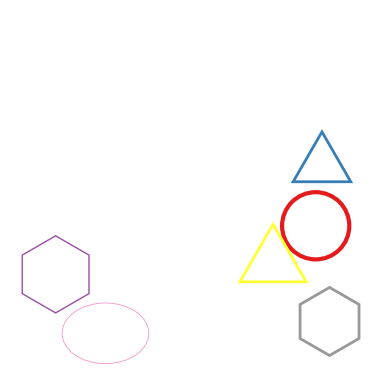[{"shape": "circle", "thickness": 3, "radius": 0.44, "center": [0.82, 0.414]}, {"shape": "triangle", "thickness": 2, "radius": 0.43, "center": [0.836, 0.571]}, {"shape": "hexagon", "thickness": 1, "radius": 0.5, "center": [0.144, 0.287]}, {"shape": "triangle", "thickness": 2, "radius": 0.5, "center": [0.709, 0.318]}, {"shape": "oval", "thickness": 0.5, "radius": 0.56, "center": [0.274, 0.134]}, {"shape": "hexagon", "thickness": 2, "radius": 0.44, "center": [0.856, 0.165]}]